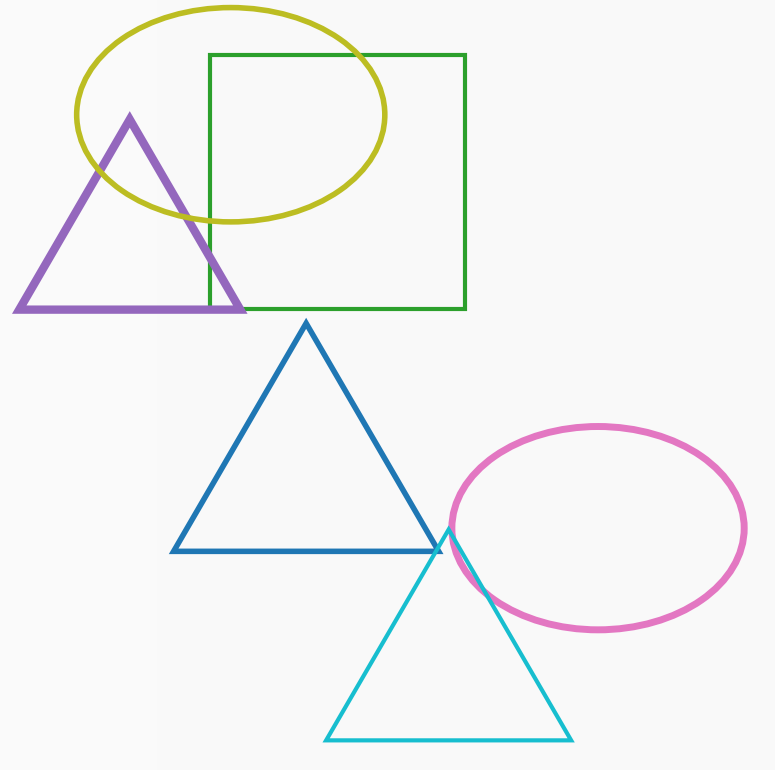[{"shape": "triangle", "thickness": 2, "radius": 0.99, "center": [0.395, 0.383]}, {"shape": "square", "thickness": 1.5, "radius": 0.82, "center": [0.436, 0.764]}, {"shape": "triangle", "thickness": 3, "radius": 0.82, "center": [0.167, 0.68]}, {"shape": "oval", "thickness": 2.5, "radius": 0.94, "center": [0.772, 0.314]}, {"shape": "oval", "thickness": 2, "radius": 0.99, "center": [0.298, 0.851]}, {"shape": "triangle", "thickness": 1.5, "radius": 0.91, "center": [0.579, 0.13]}]